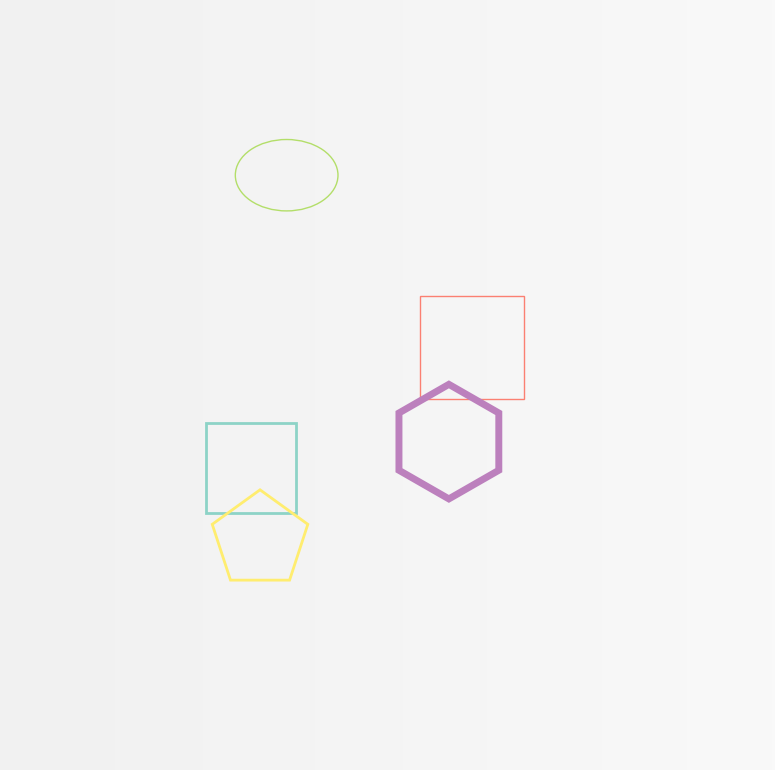[{"shape": "square", "thickness": 1, "radius": 0.29, "center": [0.324, 0.392]}, {"shape": "square", "thickness": 0.5, "radius": 0.33, "center": [0.609, 0.548]}, {"shape": "oval", "thickness": 0.5, "radius": 0.33, "center": [0.37, 0.772]}, {"shape": "hexagon", "thickness": 2.5, "radius": 0.37, "center": [0.579, 0.426]}, {"shape": "pentagon", "thickness": 1, "radius": 0.32, "center": [0.336, 0.299]}]